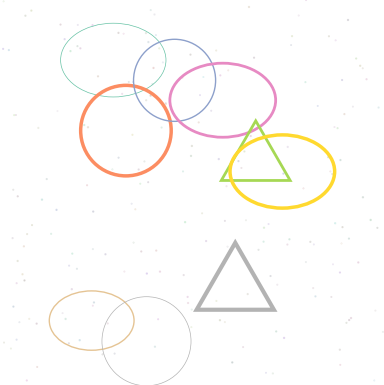[{"shape": "oval", "thickness": 0.5, "radius": 0.68, "center": [0.294, 0.844]}, {"shape": "circle", "thickness": 2.5, "radius": 0.59, "center": [0.327, 0.661]}, {"shape": "circle", "thickness": 1, "radius": 0.53, "center": [0.453, 0.791]}, {"shape": "oval", "thickness": 2, "radius": 0.69, "center": [0.579, 0.74]}, {"shape": "triangle", "thickness": 2, "radius": 0.52, "center": [0.664, 0.583]}, {"shape": "oval", "thickness": 2.5, "radius": 0.68, "center": [0.733, 0.555]}, {"shape": "oval", "thickness": 1, "radius": 0.55, "center": [0.238, 0.167]}, {"shape": "triangle", "thickness": 3, "radius": 0.58, "center": [0.611, 0.253]}, {"shape": "circle", "thickness": 0.5, "radius": 0.58, "center": [0.38, 0.114]}]